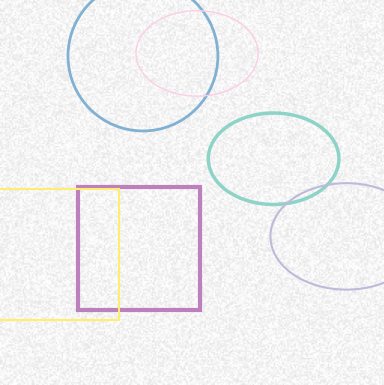[{"shape": "oval", "thickness": 2.5, "radius": 0.85, "center": [0.711, 0.588]}, {"shape": "oval", "thickness": 1.5, "radius": 0.99, "center": [0.9, 0.386]}, {"shape": "circle", "thickness": 2, "radius": 0.97, "center": [0.371, 0.855]}, {"shape": "oval", "thickness": 1, "radius": 0.79, "center": [0.512, 0.861]}, {"shape": "square", "thickness": 3, "radius": 0.8, "center": [0.361, 0.355]}, {"shape": "square", "thickness": 1.5, "radius": 0.85, "center": [0.14, 0.339]}]